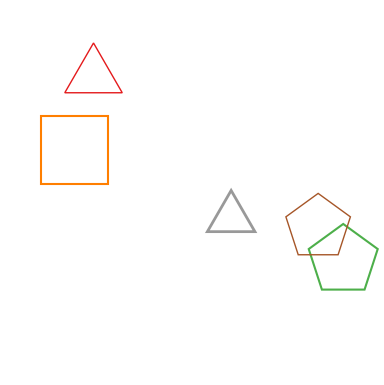[{"shape": "triangle", "thickness": 1, "radius": 0.43, "center": [0.243, 0.802]}, {"shape": "pentagon", "thickness": 1.5, "radius": 0.47, "center": [0.892, 0.324]}, {"shape": "square", "thickness": 1.5, "radius": 0.44, "center": [0.193, 0.611]}, {"shape": "pentagon", "thickness": 1, "radius": 0.44, "center": [0.826, 0.41]}, {"shape": "triangle", "thickness": 2, "radius": 0.36, "center": [0.6, 0.434]}]